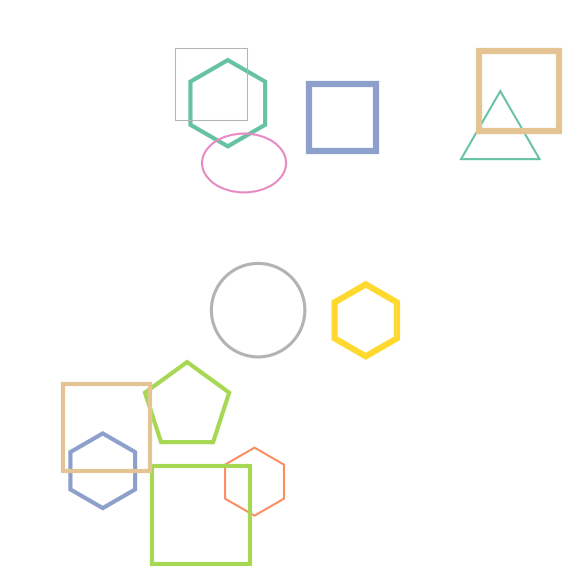[{"shape": "triangle", "thickness": 1, "radius": 0.39, "center": [0.866, 0.763]}, {"shape": "hexagon", "thickness": 2, "radius": 0.37, "center": [0.394, 0.82]}, {"shape": "hexagon", "thickness": 1, "radius": 0.29, "center": [0.441, 0.165]}, {"shape": "hexagon", "thickness": 2, "radius": 0.32, "center": [0.178, 0.184]}, {"shape": "square", "thickness": 3, "radius": 0.29, "center": [0.593, 0.795]}, {"shape": "oval", "thickness": 1, "radius": 0.36, "center": [0.423, 0.717]}, {"shape": "pentagon", "thickness": 2, "radius": 0.38, "center": [0.324, 0.296]}, {"shape": "square", "thickness": 2, "radius": 0.42, "center": [0.348, 0.107]}, {"shape": "hexagon", "thickness": 3, "radius": 0.31, "center": [0.633, 0.444]}, {"shape": "square", "thickness": 3, "radius": 0.35, "center": [0.899, 0.842]}, {"shape": "square", "thickness": 2, "radius": 0.37, "center": [0.185, 0.259]}, {"shape": "circle", "thickness": 1.5, "radius": 0.4, "center": [0.447, 0.462]}, {"shape": "square", "thickness": 0.5, "radius": 0.31, "center": [0.366, 0.853]}]